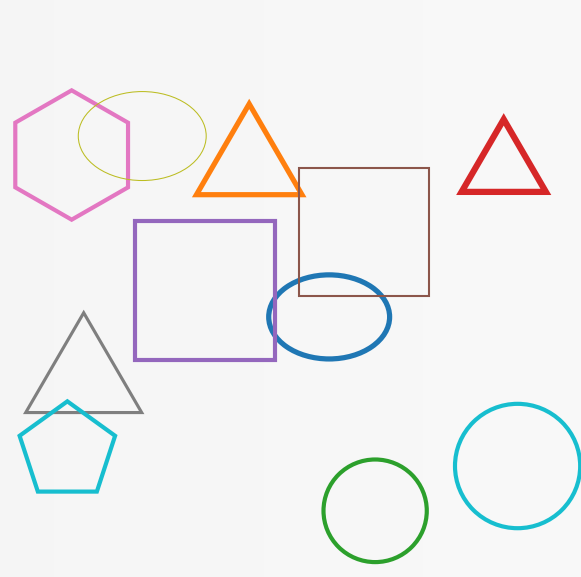[{"shape": "oval", "thickness": 2.5, "radius": 0.52, "center": [0.566, 0.45]}, {"shape": "triangle", "thickness": 2.5, "radius": 0.52, "center": [0.429, 0.714]}, {"shape": "circle", "thickness": 2, "radius": 0.44, "center": [0.645, 0.115]}, {"shape": "triangle", "thickness": 3, "radius": 0.42, "center": [0.867, 0.709]}, {"shape": "square", "thickness": 2, "radius": 0.6, "center": [0.353, 0.496]}, {"shape": "square", "thickness": 1, "radius": 0.56, "center": [0.626, 0.598]}, {"shape": "hexagon", "thickness": 2, "radius": 0.56, "center": [0.123, 0.731]}, {"shape": "triangle", "thickness": 1.5, "radius": 0.58, "center": [0.144, 0.342]}, {"shape": "oval", "thickness": 0.5, "radius": 0.55, "center": [0.245, 0.764]}, {"shape": "circle", "thickness": 2, "radius": 0.54, "center": [0.89, 0.192]}, {"shape": "pentagon", "thickness": 2, "radius": 0.43, "center": [0.116, 0.218]}]